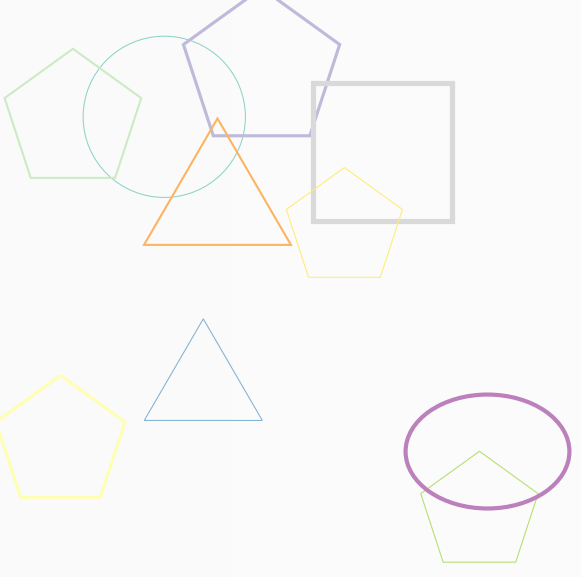[{"shape": "circle", "thickness": 0.5, "radius": 0.7, "center": [0.283, 0.797]}, {"shape": "pentagon", "thickness": 1.5, "radius": 0.58, "center": [0.104, 0.232]}, {"shape": "pentagon", "thickness": 1.5, "radius": 0.71, "center": [0.45, 0.878]}, {"shape": "triangle", "thickness": 0.5, "radius": 0.59, "center": [0.35, 0.33]}, {"shape": "triangle", "thickness": 1, "radius": 0.73, "center": [0.374, 0.648]}, {"shape": "pentagon", "thickness": 0.5, "radius": 0.53, "center": [0.825, 0.112]}, {"shape": "square", "thickness": 2.5, "radius": 0.6, "center": [0.658, 0.736]}, {"shape": "oval", "thickness": 2, "radius": 0.7, "center": [0.839, 0.217]}, {"shape": "pentagon", "thickness": 1, "radius": 0.62, "center": [0.125, 0.791]}, {"shape": "pentagon", "thickness": 0.5, "radius": 0.53, "center": [0.593, 0.604]}]